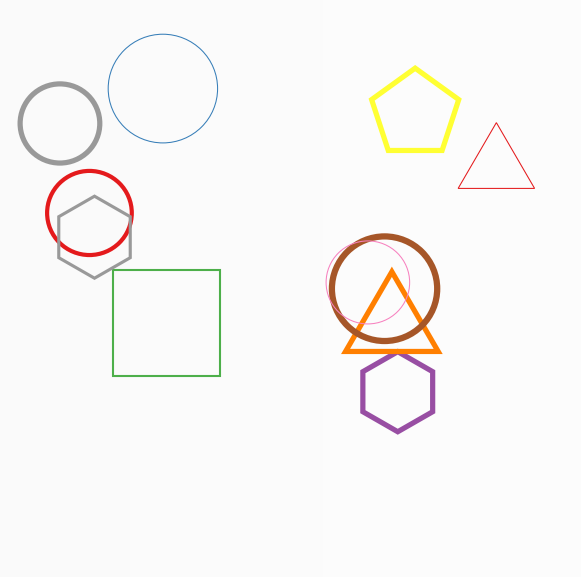[{"shape": "circle", "thickness": 2, "radius": 0.36, "center": [0.154, 0.63]}, {"shape": "triangle", "thickness": 0.5, "radius": 0.38, "center": [0.854, 0.711]}, {"shape": "circle", "thickness": 0.5, "radius": 0.47, "center": [0.28, 0.846]}, {"shape": "square", "thickness": 1, "radius": 0.46, "center": [0.286, 0.44]}, {"shape": "hexagon", "thickness": 2.5, "radius": 0.35, "center": [0.684, 0.321]}, {"shape": "triangle", "thickness": 2.5, "radius": 0.46, "center": [0.674, 0.437]}, {"shape": "pentagon", "thickness": 2.5, "radius": 0.39, "center": [0.714, 0.802]}, {"shape": "circle", "thickness": 3, "radius": 0.45, "center": [0.662, 0.499]}, {"shape": "circle", "thickness": 0.5, "radius": 0.36, "center": [0.633, 0.51]}, {"shape": "hexagon", "thickness": 1.5, "radius": 0.35, "center": [0.163, 0.588]}, {"shape": "circle", "thickness": 2.5, "radius": 0.34, "center": [0.103, 0.785]}]